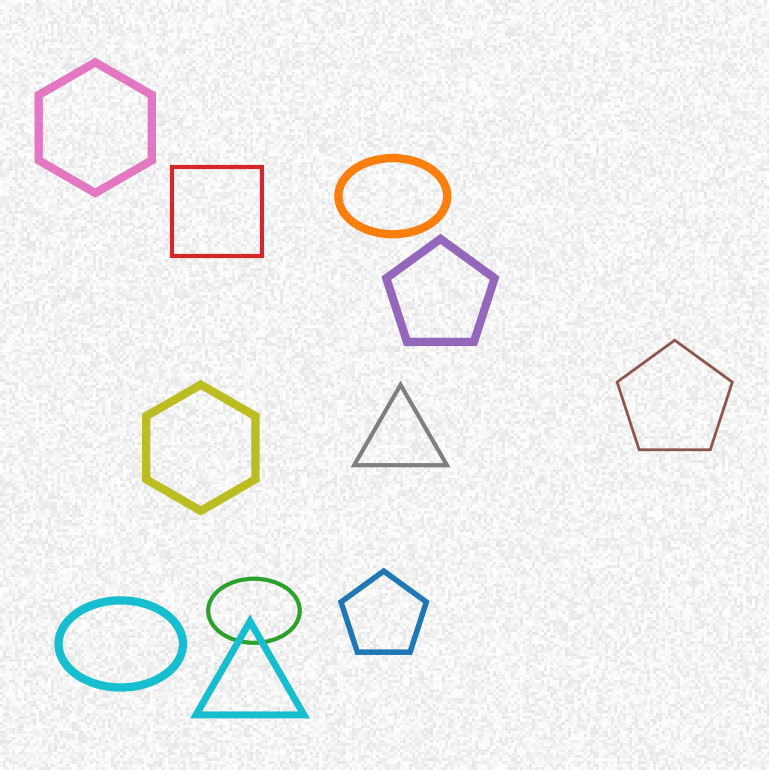[{"shape": "pentagon", "thickness": 2, "radius": 0.29, "center": [0.498, 0.2]}, {"shape": "oval", "thickness": 3, "radius": 0.35, "center": [0.51, 0.745]}, {"shape": "oval", "thickness": 1.5, "radius": 0.3, "center": [0.33, 0.207]}, {"shape": "square", "thickness": 1.5, "radius": 0.29, "center": [0.282, 0.725]}, {"shape": "pentagon", "thickness": 3, "radius": 0.37, "center": [0.572, 0.616]}, {"shape": "pentagon", "thickness": 1, "radius": 0.39, "center": [0.876, 0.48]}, {"shape": "hexagon", "thickness": 3, "radius": 0.42, "center": [0.124, 0.834]}, {"shape": "triangle", "thickness": 1.5, "radius": 0.35, "center": [0.52, 0.431]}, {"shape": "hexagon", "thickness": 3, "radius": 0.41, "center": [0.261, 0.419]}, {"shape": "triangle", "thickness": 2.5, "radius": 0.4, "center": [0.325, 0.112]}, {"shape": "oval", "thickness": 3, "radius": 0.4, "center": [0.157, 0.164]}]